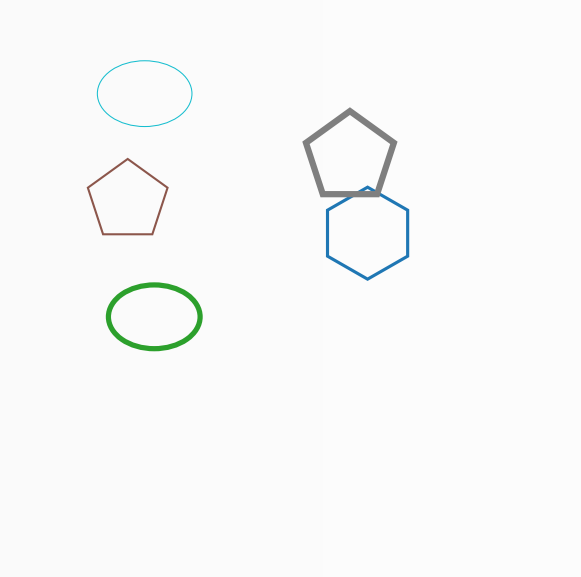[{"shape": "hexagon", "thickness": 1.5, "radius": 0.4, "center": [0.632, 0.595]}, {"shape": "oval", "thickness": 2.5, "radius": 0.39, "center": [0.265, 0.451]}, {"shape": "pentagon", "thickness": 1, "radius": 0.36, "center": [0.22, 0.652]}, {"shape": "pentagon", "thickness": 3, "radius": 0.4, "center": [0.602, 0.727]}, {"shape": "oval", "thickness": 0.5, "radius": 0.41, "center": [0.249, 0.837]}]